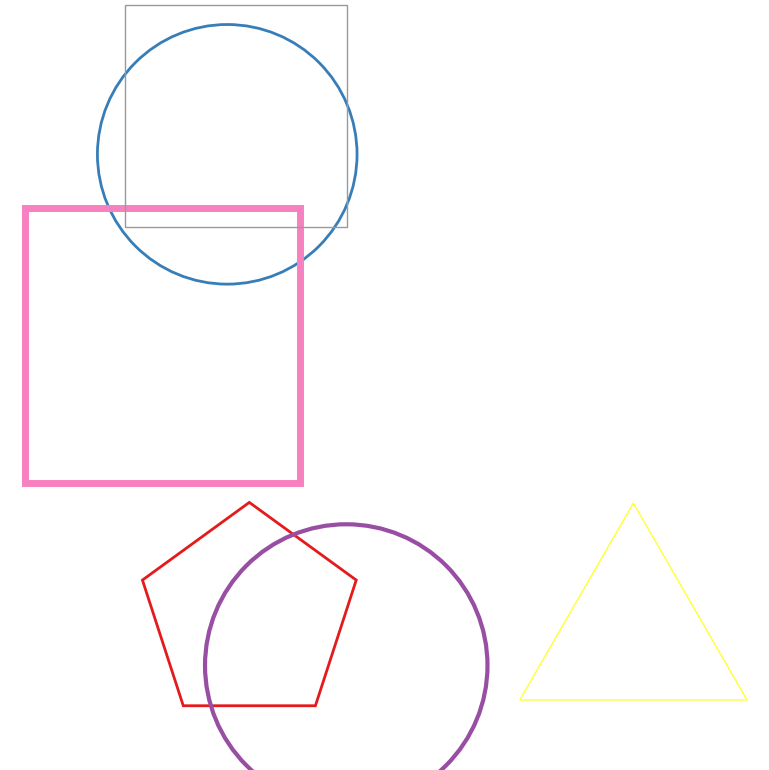[{"shape": "pentagon", "thickness": 1, "radius": 0.73, "center": [0.324, 0.202]}, {"shape": "circle", "thickness": 1, "radius": 0.84, "center": [0.295, 0.8]}, {"shape": "circle", "thickness": 1.5, "radius": 0.92, "center": [0.45, 0.136]}, {"shape": "triangle", "thickness": 0.5, "radius": 0.85, "center": [0.823, 0.176]}, {"shape": "square", "thickness": 2.5, "radius": 0.89, "center": [0.211, 0.552]}, {"shape": "square", "thickness": 0.5, "radius": 0.72, "center": [0.306, 0.849]}]